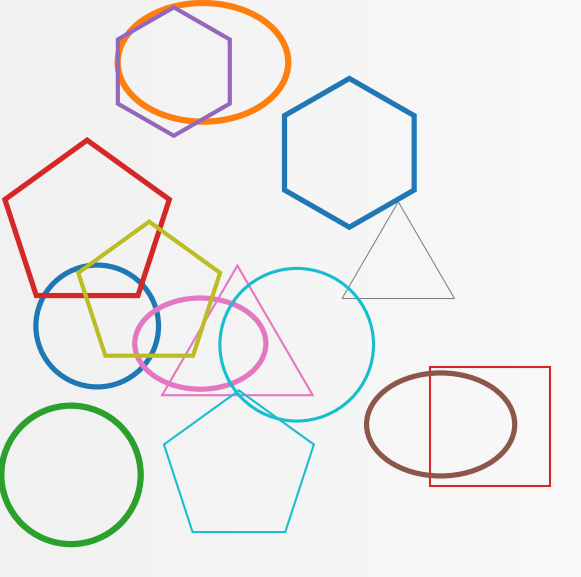[{"shape": "circle", "thickness": 2.5, "radius": 0.53, "center": [0.167, 0.435]}, {"shape": "hexagon", "thickness": 2.5, "radius": 0.64, "center": [0.601, 0.734]}, {"shape": "oval", "thickness": 3, "radius": 0.73, "center": [0.349, 0.891]}, {"shape": "circle", "thickness": 3, "radius": 0.6, "center": [0.122, 0.177]}, {"shape": "pentagon", "thickness": 2.5, "radius": 0.74, "center": [0.15, 0.608]}, {"shape": "square", "thickness": 1, "radius": 0.51, "center": [0.843, 0.26]}, {"shape": "hexagon", "thickness": 2, "radius": 0.56, "center": [0.299, 0.875]}, {"shape": "oval", "thickness": 2.5, "radius": 0.64, "center": [0.758, 0.264]}, {"shape": "triangle", "thickness": 1, "radius": 0.75, "center": [0.408, 0.39]}, {"shape": "oval", "thickness": 2.5, "radius": 0.56, "center": [0.345, 0.404]}, {"shape": "triangle", "thickness": 0.5, "radius": 0.56, "center": [0.685, 0.538]}, {"shape": "pentagon", "thickness": 2, "radius": 0.64, "center": [0.257, 0.487]}, {"shape": "pentagon", "thickness": 1, "radius": 0.68, "center": [0.411, 0.187]}, {"shape": "circle", "thickness": 1.5, "radius": 0.66, "center": [0.51, 0.402]}]